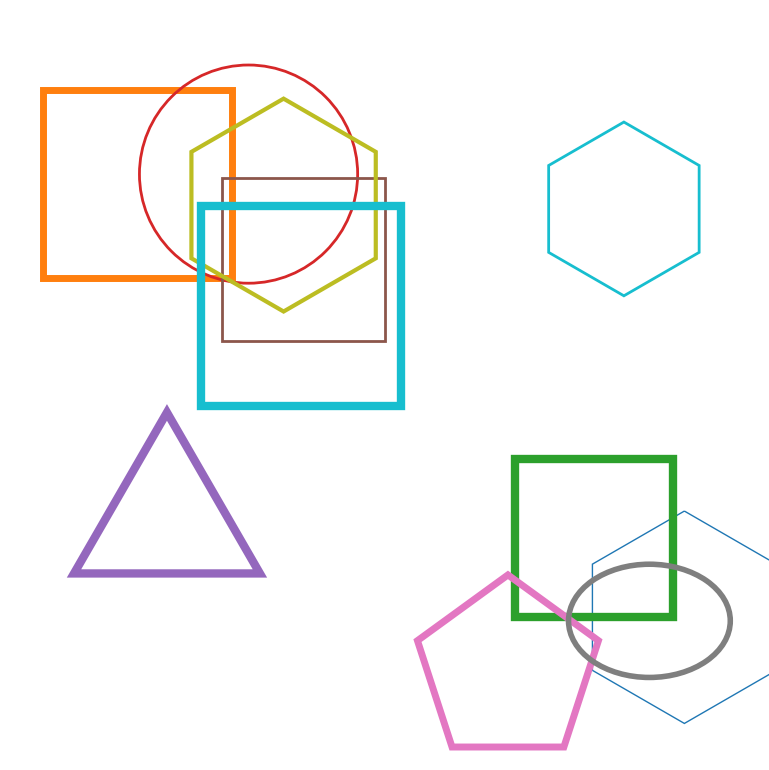[{"shape": "hexagon", "thickness": 0.5, "radius": 0.69, "center": [0.889, 0.198]}, {"shape": "square", "thickness": 2.5, "radius": 0.61, "center": [0.178, 0.761]}, {"shape": "square", "thickness": 3, "radius": 0.51, "center": [0.772, 0.301]}, {"shape": "circle", "thickness": 1, "radius": 0.71, "center": [0.323, 0.774]}, {"shape": "triangle", "thickness": 3, "radius": 0.7, "center": [0.217, 0.325]}, {"shape": "square", "thickness": 1, "radius": 0.53, "center": [0.394, 0.663]}, {"shape": "pentagon", "thickness": 2.5, "radius": 0.62, "center": [0.66, 0.13]}, {"shape": "oval", "thickness": 2, "radius": 0.53, "center": [0.843, 0.194]}, {"shape": "hexagon", "thickness": 1.5, "radius": 0.69, "center": [0.368, 0.734]}, {"shape": "hexagon", "thickness": 1, "radius": 0.56, "center": [0.81, 0.729]}, {"shape": "square", "thickness": 3, "radius": 0.65, "center": [0.391, 0.602]}]